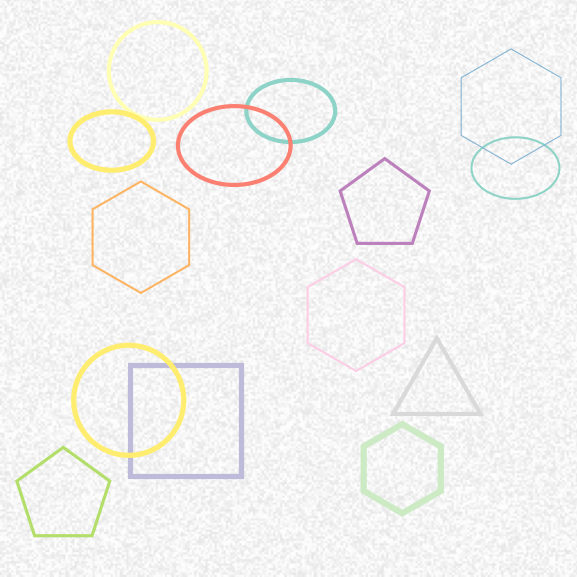[{"shape": "oval", "thickness": 1, "radius": 0.38, "center": [0.893, 0.708]}, {"shape": "oval", "thickness": 2, "radius": 0.38, "center": [0.504, 0.807]}, {"shape": "circle", "thickness": 2, "radius": 0.42, "center": [0.273, 0.876]}, {"shape": "square", "thickness": 2.5, "radius": 0.48, "center": [0.322, 0.271]}, {"shape": "oval", "thickness": 2, "radius": 0.49, "center": [0.406, 0.747]}, {"shape": "hexagon", "thickness": 0.5, "radius": 0.5, "center": [0.885, 0.815]}, {"shape": "hexagon", "thickness": 1, "radius": 0.48, "center": [0.244, 0.588]}, {"shape": "pentagon", "thickness": 1.5, "radius": 0.42, "center": [0.11, 0.14]}, {"shape": "hexagon", "thickness": 1, "radius": 0.48, "center": [0.617, 0.454]}, {"shape": "triangle", "thickness": 2, "radius": 0.44, "center": [0.756, 0.326]}, {"shape": "pentagon", "thickness": 1.5, "radius": 0.41, "center": [0.666, 0.643]}, {"shape": "hexagon", "thickness": 3, "radius": 0.39, "center": [0.697, 0.188]}, {"shape": "oval", "thickness": 2.5, "radius": 0.36, "center": [0.193, 0.755]}, {"shape": "circle", "thickness": 2.5, "radius": 0.48, "center": [0.223, 0.306]}]